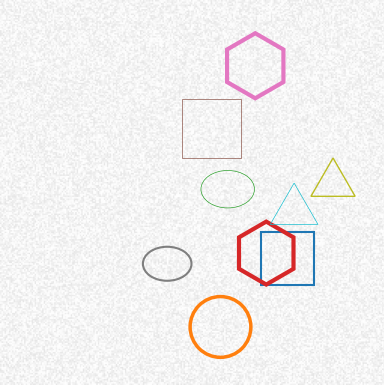[{"shape": "square", "thickness": 1.5, "radius": 0.34, "center": [0.746, 0.329]}, {"shape": "circle", "thickness": 2.5, "radius": 0.39, "center": [0.573, 0.151]}, {"shape": "oval", "thickness": 0.5, "radius": 0.35, "center": [0.591, 0.509]}, {"shape": "hexagon", "thickness": 3, "radius": 0.41, "center": [0.692, 0.343]}, {"shape": "square", "thickness": 0.5, "radius": 0.38, "center": [0.549, 0.665]}, {"shape": "hexagon", "thickness": 3, "radius": 0.42, "center": [0.663, 0.829]}, {"shape": "oval", "thickness": 1.5, "radius": 0.32, "center": [0.434, 0.315]}, {"shape": "triangle", "thickness": 1, "radius": 0.33, "center": [0.865, 0.523]}, {"shape": "triangle", "thickness": 0.5, "radius": 0.36, "center": [0.764, 0.453]}]